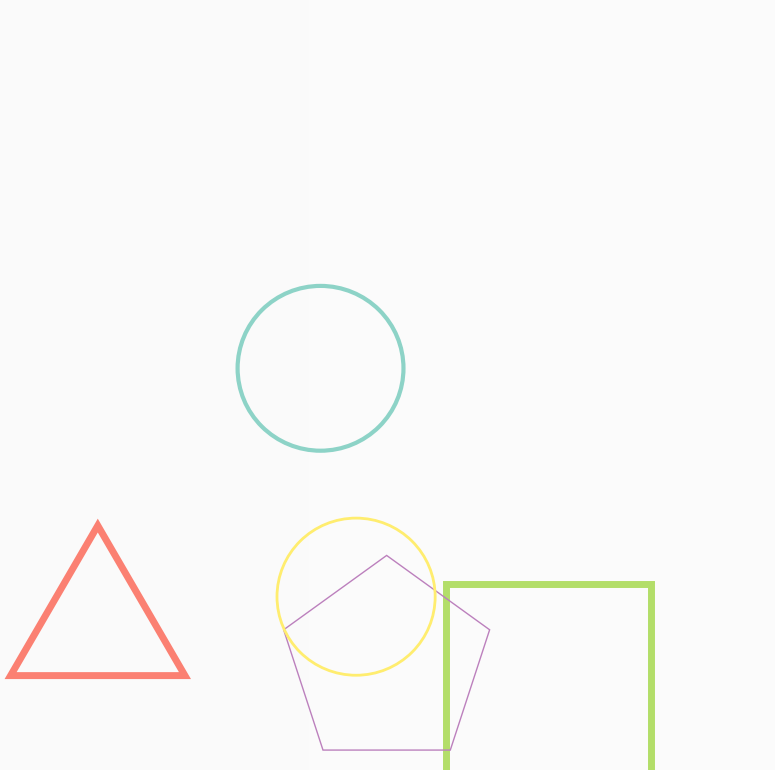[{"shape": "circle", "thickness": 1.5, "radius": 0.54, "center": [0.414, 0.522]}, {"shape": "triangle", "thickness": 2.5, "radius": 0.65, "center": [0.126, 0.188]}, {"shape": "square", "thickness": 2.5, "radius": 0.66, "center": [0.708, 0.109]}, {"shape": "pentagon", "thickness": 0.5, "radius": 0.7, "center": [0.499, 0.139]}, {"shape": "circle", "thickness": 1, "radius": 0.51, "center": [0.459, 0.225]}]